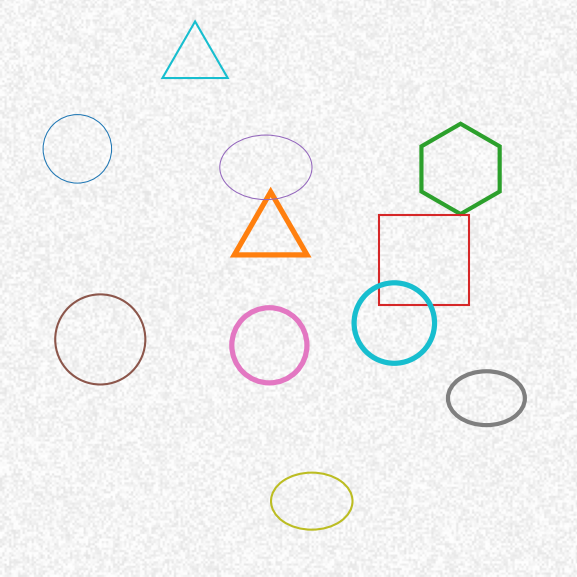[{"shape": "circle", "thickness": 0.5, "radius": 0.3, "center": [0.134, 0.741]}, {"shape": "triangle", "thickness": 2.5, "radius": 0.36, "center": [0.469, 0.594]}, {"shape": "hexagon", "thickness": 2, "radius": 0.39, "center": [0.797, 0.707]}, {"shape": "square", "thickness": 1, "radius": 0.39, "center": [0.734, 0.549]}, {"shape": "oval", "thickness": 0.5, "radius": 0.4, "center": [0.46, 0.709]}, {"shape": "circle", "thickness": 1, "radius": 0.39, "center": [0.174, 0.411]}, {"shape": "circle", "thickness": 2.5, "radius": 0.33, "center": [0.466, 0.401]}, {"shape": "oval", "thickness": 2, "radius": 0.33, "center": [0.842, 0.31]}, {"shape": "oval", "thickness": 1, "radius": 0.35, "center": [0.54, 0.131]}, {"shape": "triangle", "thickness": 1, "radius": 0.33, "center": [0.338, 0.897]}, {"shape": "circle", "thickness": 2.5, "radius": 0.35, "center": [0.683, 0.44]}]